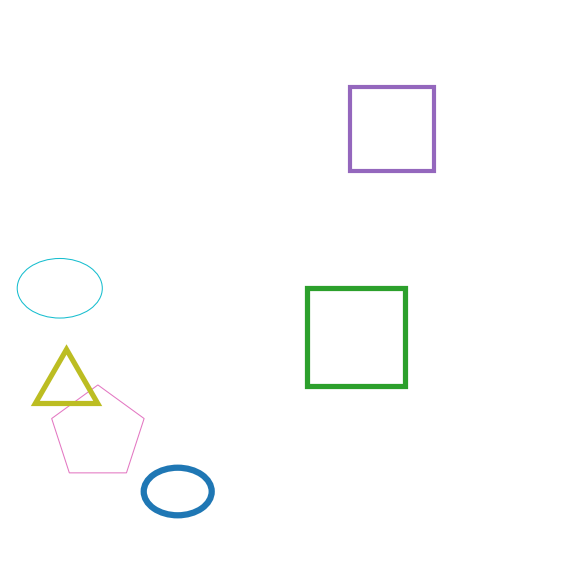[{"shape": "oval", "thickness": 3, "radius": 0.29, "center": [0.308, 0.148]}, {"shape": "square", "thickness": 2.5, "radius": 0.42, "center": [0.616, 0.415]}, {"shape": "square", "thickness": 2, "radius": 0.36, "center": [0.679, 0.776]}, {"shape": "pentagon", "thickness": 0.5, "radius": 0.42, "center": [0.17, 0.248]}, {"shape": "triangle", "thickness": 2.5, "radius": 0.31, "center": [0.115, 0.332]}, {"shape": "oval", "thickness": 0.5, "radius": 0.37, "center": [0.103, 0.5]}]